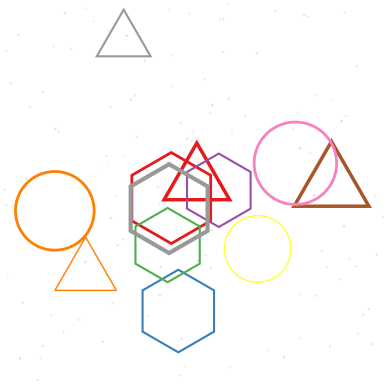[{"shape": "hexagon", "thickness": 2, "radius": 0.59, "center": [0.445, 0.486]}, {"shape": "triangle", "thickness": 2.5, "radius": 0.49, "center": [0.511, 0.53]}, {"shape": "hexagon", "thickness": 1.5, "radius": 0.54, "center": [0.463, 0.192]}, {"shape": "hexagon", "thickness": 1.5, "radius": 0.48, "center": [0.435, 0.363]}, {"shape": "hexagon", "thickness": 1.5, "radius": 0.48, "center": [0.568, 0.506]}, {"shape": "triangle", "thickness": 1, "radius": 0.46, "center": [0.222, 0.292]}, {"shape": "circle", "thickness": 2, "radius": 0.51, "center": [0.142, 0.452]}, {"shape": "circle", "thickness": 1, "radius": 0.43, "center": [0.669, 0.353]}, {"shape": "triangle", "thickness": 2.5, "radius": 0.56, "center": [0.861, 0.52]}, {"shape": "circle", "thickness": 2, "radius": 0.54, "center": [0.767, 0.576]}, {"shape": "triangle", "thickness": 1.5, "radius": 0.4, "center": [0.321, 0.894]}, {"shape": "hexagon", "thickness": 3, "radius": 0.58, "center": [0.439, 0.458]}]